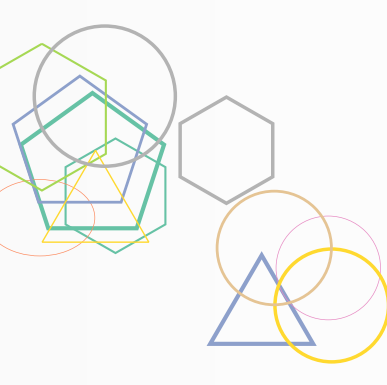[{"shape": "hexagon", "thickness": 1.5, "radius": 0.74, "center": [0.298, 0.492]}, {"shape": "pentagon", "thickness": 3, "radius": 0.97, "center": [0.239, 0.564]}, {"shape": "oval", "thickness": 0.5, "radius": 0.71, "center": [0.103, 0.434]}, {"shape": "triangle", "thickness": 3, "radius": 0.77, "center": [0.675, 0.184]}, {"shape": "pentagon", "thickness": 2, "radius": 0.91, "center": [0.206, 0.621]}, {"shape": "circle", "thickness": 0.5, "radius": 0.67, "center": [0.847, 0.304]}, {"shape": "hexagon", "thickness": 1.5, "radius": 0.95, "center": [0.108, 0.696]}, {"shape": "triangle", "thickness": 1, "radius": 0.79, "center": [0.246, 0.45]}, {"shape": "circle", "thickness": 2.5, "radius": 0.73, "center": [0.856, 0.207]}, {"shape": "circle", "thickness": 2, "radius": 0.74, "center": [0.708, 0.356]}, {"shape": "hexagon", "thickness": 2.5, "radius": 0.69, "center": [0.584, 0.61]}, {"shape": "circle", "thickness": 2.5, "radius": 0.91, "center": [0.27, 0.75]}]